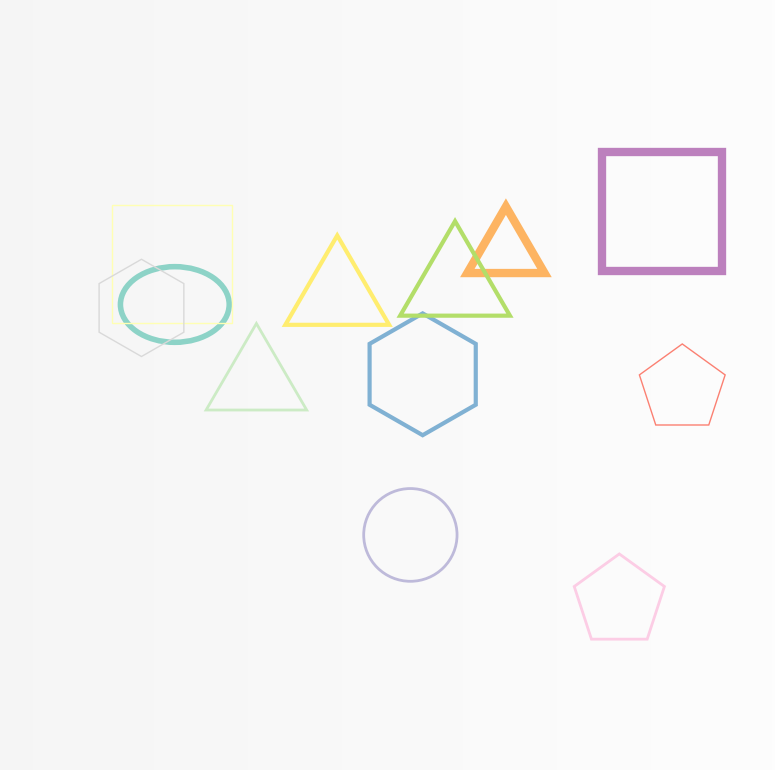[{"shape": "oval", "thickness": 2, "radius": 0.35, "center": [0.226, 0.605]}, {"shape": "square", "thickness": 0.5, "radius": 0.39, "center": [0.222, 0.657]}, {"shape": "circle", "thickness": 1, "radius": 0.3, "center": [0.53, 0.305]}, {"shape": "pentagon", "thickness": 0.5, "radius": 0.29, "center": [0.88, 0.495]}, {"shape": "hexagon", "thickness": 1.5, "radius": 0.4, "center": [0.545, 0.514]}, {"shape": "triangle", "thickness": 3, "radius": 0.29, "center": [0.653, 0.674]}, {"shape": "triangle", "thickness": 1.5, "radius": 0.41, "center": [0.587, 0.631]}, {"shape": "pentagon", "thickness": 1, "radius": 0.31, "center": [0.799, 0.219]}, {"shape": "hexagon", "thickness": 0.5, "radius": 0.32, "center": [0.183, 0.6]}, {"shape": "square", "thickness": 3, "radius": 0.39, "center": [0.854, 0.726]}, {"shape": "triangle", "thickness": 1, "radius": 0.37, "center": [0.331, 0.505]}, {"shape": "triangle", "thickness": 1.5, "radius": 0.39, "center": [0.435, 0.617]}]